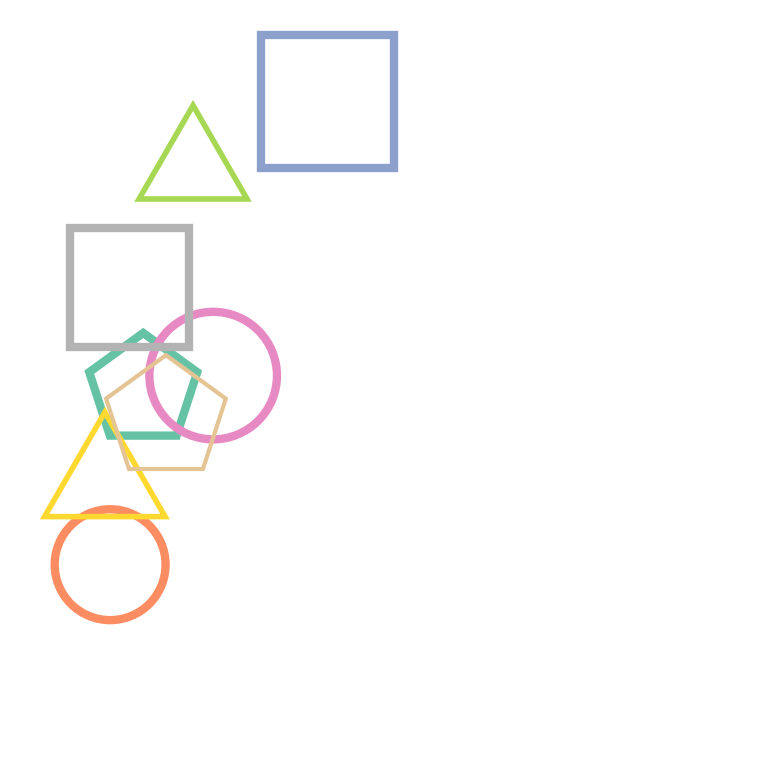[{"shape": "pentagon", "thickness": 3, "radius": 0.37, "center": [0.186, 0.494]}, {"shape": "circle", "thickness": 3, "radius": 0.36, "center": [0.143, 0.267]}, {"shape": "square", "thickness": 3, "radius": 0.43, "center": [0.425, 0.868]}, {"shape": "circle", "thickness": 3, "radius": 0.41, "center": [0.277, 0.512]}, {"shape": "triangle", "thickness": 2, "radius": 0.41, "center": [0.251, 0.782]}, {"shape": "triangle", "thickness": 2, "radius": 0.45, "center": [0.136, 0.374]}, {"shape": "pentagon", "thickness": 1.5, "radius": 0.41, "center": [0.216, 0.457]}, {"shape": "square", "thickness": 3, "radius": 0.39, "center": [0.168, 0.627]}]